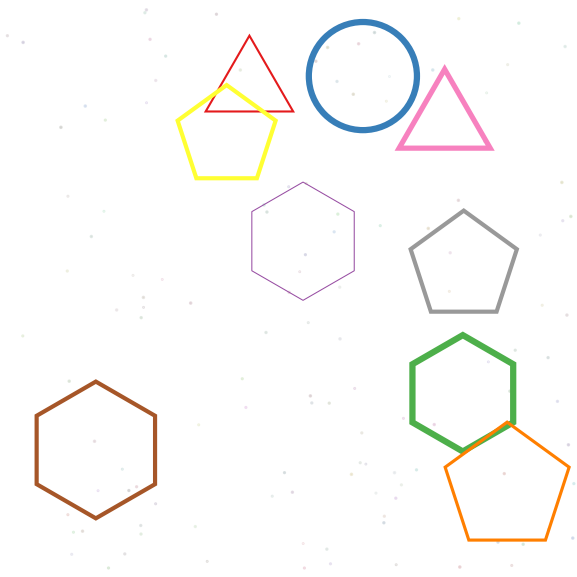[{"shape": "triangle", "thickness": 1, "radius": 0.44, "center": [0.432, 0.85]}, {"shape": "circle", "thickness": 3, "radius": 0.47, "center": [0.628, 0.867]}, {"shape": "hexagon", "thickness": 3, "radius": 0.5, "center": [0.801, 0.318]}, {"shape": "hexagon", "thickness": 0.5, "radius": 0.51, "center": [0.525, 0.581]}, {"shape": "pentagon", "thickness": 1.5, "radius": 0.56, "center": [0.878, 0.155]}, {"shape": "pentagon", "thickness": 2, "radius": 0.45, "center": [0.392, 0.763]}, {"shape": "hexagon", "thickness": 2, "radius": 0.59, "center": [0.166, 0.22]}, {"shape": "triangle", "thickness": 2.5, "radius": 0.46, "center": [0.77, 0.788]}, {"shape": "pentagon", "thickness": 2, "radius": 0.48, "center": [0.803, 0.538]}]